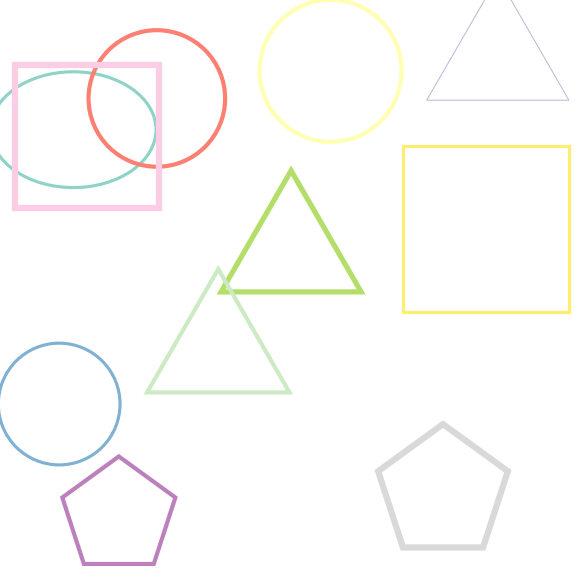[{"shape": "oval", "thickness": 1.5, "radius": 0.72, "center": [0.127, 0.775]}, {"shape": "circle", "thickness": 2, "radius": 0.61, "center": [0.572, 0.876]}, {"shape": "triangle", "thickness": 0.5, "radius": 0.71, "center": [0.862, 0.897]}, {"shape": "circle", "thickness": 2, "radius": 0.59, "center": [0.272, 0.829]}, {"shape": "circle", "thickness": 1.5, "radius": 0.53, "center": [0.102, 0.3]}, {"shape": "triangle", "thickness": 2.5, "radius": 0.7, "center": [0.504, 0.564]}, {"shape": "square", "thickness": 3, "radius": 0.62, "center": [0.151, 0.763]}, {"shape": "pentagon", "thickness": 3, "radius": 0.59, "center": [0.767, 0.147]}, {"shape": "pentagon", "thickness": 2, "radius": 0.51, "center": [0.206, 0.106]}, {"shape": "triangle", "thickness": 2, "radius": 0.71, "center": [0.378, 0.391]}, {"shape": "square", "thickness": 1.5, "radius": 0.72, "center": [0.842, 0.603]}]